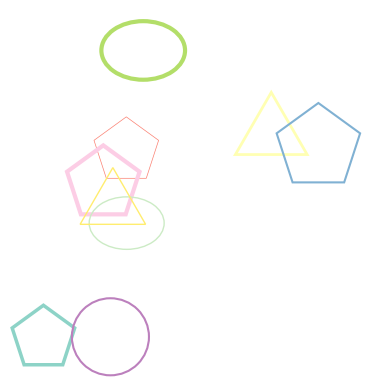[{"shape": "pentagon", "thickness": 2.5, "radius": 0.43, "center": [0.113, 0.122]}, {"shape": "triangle", "thickness": 2, "radius": 0.54, "center": [0.705, 0.652]}, {"shape": "pentagon", "thickness": 0.5, "radius": 0.44, "center": [0.328, 0.608]}, {"shape": "pentagon", "thickness": 1.5, "radius": 0.57, "center": [0.827, 0.618]}, {"shape": "oval", "thickness": 3, "radius": 0.54, "center": [0.372, 0.869]}, {"shape": "pentagon", "thickness": 3, "radius": 0.5, "center": [0.268, 0.523]}, {"shape": "circle", "thickness": 1.5, "radius": 0.5, "center": [0.287, 0.125]}, {"shape": "oval", "thickness": 1, "radius": 0.49, "center": [0.329, 0.421]}, {"shape": "triangle", "thickness": 1, "radius": 0.49, "center": [0.293, 0.466]}]